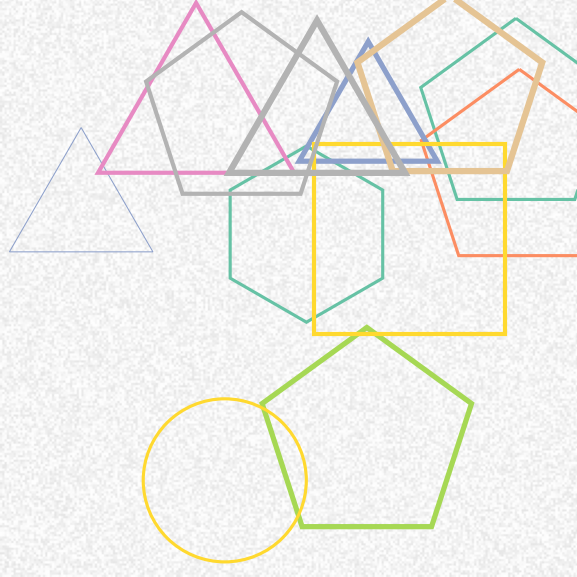[{"shape": "pentagon", "thickness": 1.5, "radius": 0.87, "center": [0.893, 0.794]}, {"shape": "hexagon", "thickness": 1.5, "radius": 0.76, "center": [0.531, 0.594]}, {"shape": "pentagon", "thickness": 1.5, "radius": 0.89, "center": [0.899, 0.701]}, {"shape": "triangle", "thickness": 0.5, "radius": 0.72, "center": [0.141, 0.635]}, {"shape": "triangle", "thickness": 2.5, "radius": 0.69, "center": [0.638, 0.789]}, {"shape": "triangle", "thickness": 2, "radius": 0.98, "center": [0.34, 0.798]}, {"shape": "pentagon", "thickness": 2.5, "radius": 0.95, "center": [0.635, 0.241]}, {"shape": "square", "thickness": 2, "radius": 0.82, "center": [0.709, 0.586]}, {"shape": "circle", "thickness": 1.5, "radius": 0.71, "center": [0.389, 0.167]}, {"shape": "pentagon", "thickness": 3, "radius": 0.84, "center": [0.779, 0.839]}, {"shape": "pentagon", "thickness": 2, "radius": 0.87, "center": [0.418, 0.804]}, {"shape": "triangle", "thickness": 3, "radius": 0.88, "center": [0.549, 0.788]}]